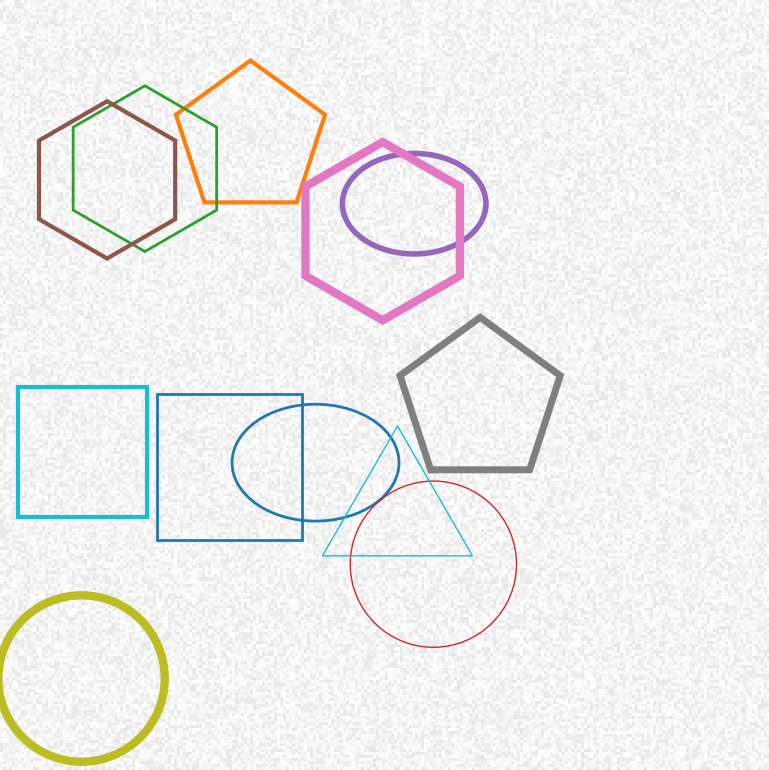[{"shape": "oval", "thickness": 1, "radius": 0.54, "center": [0.41, 0.399]}, {"shape": "square", "thickness": 1, "radius": 0.47, "center": [0.298, 0.393]}, {"shape": "pentagon", "thickness": 1.5, "radius": 0.51, "center": [0.325, 0.82]}, {"shape": "hexagon", "thickness": 1, "radius": 0.54, "center": [0.188, 0.781]}, {"shape": "circle", "thickness": 0.5, "radius": 0.54, "center": [0.563, 0.267]}, {"shape": "oval", "thickness": 2, "radius": 0.47, "center": [0.538, 0.735]}, {"shape": "hexagon", "thickness": 1.5, "radius": 0.51, "center": [0.139, 0.766]}, {"shape": "hexagon", "thickness": 3, "radius": 0.58, "center": [0.497, 0.7]}, {"shape": "pentagon", "thickness": 2.5, "radius": 0.55, "center": [0.624, 0.478]}, {"shape": "circle", "thickness": 3, "radius": 0.54, "center": [0.106, 0.119]}, {"shape": "square", "thickness": 1.5, "radius": 0.42, "center": [0.107, 0.413]}, {"shape": "triangle", "thickness": 0.5, "radius": 0.56, "center": [0.516, 0.334]}]